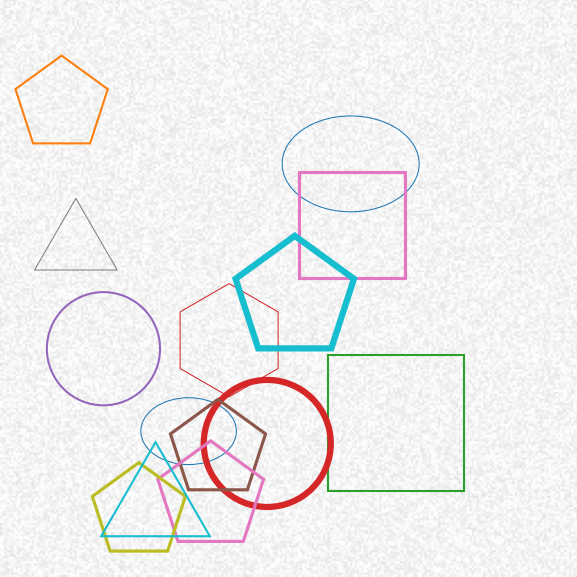[{"shape": "oval", "thickness": 0.5, "radius": 0.41, "center": [0.327, 0.253]}, {"shape": "oval", "thickness": 0.5, "radius": 0.59, "center": [0.607, 0.715]}, {"shape": "pentagon", "thickness": 1, "radius": 0.42, "center": [0.107, 0.819]}, {"shape": "square", "thickness": 1, "radius": 0.59, "center": [0.686, 0.266]}, {"shape": "circle", "thickness": 3, "radius": 0.55, "center": [0.463, 0.231]}, {"shape": "hexagon", "thickness": 0.5, "radius": 0.49, "center": [0.397, 0.41]}, {"shape": "circle", "thickness": 1, "radius": 0.49, "center": [0.179, 0.395]}, {"shape": "pentagon", "thickness": 1.5, "radius": 0.43, "center": [0.377, 0.221]}, {"shape": "pentagon", "thickness": 1.5, "radius": 0.48, "center": [0.365, 0.14]}, {"shape": "square", "thickness": 1.5, "radius": 0.46, "center": [0.61, 0.61]}, {"shape": "triangle", "thickness": 0.5, "radius": 0.41, "center": [0.131, 0.573]}, {"shape": "pentagon", "thickness": 1.5, "radius": 0.42, "center": [0.24, 0.113]}, {"shape": "pentagon", "thickness": 3, "radius": 0.54, "center": [0.51, 0.483]}, {"shape": "triangle", "thickness": 1, "radius": 0.54, "center": [0.269, 0.125]}]